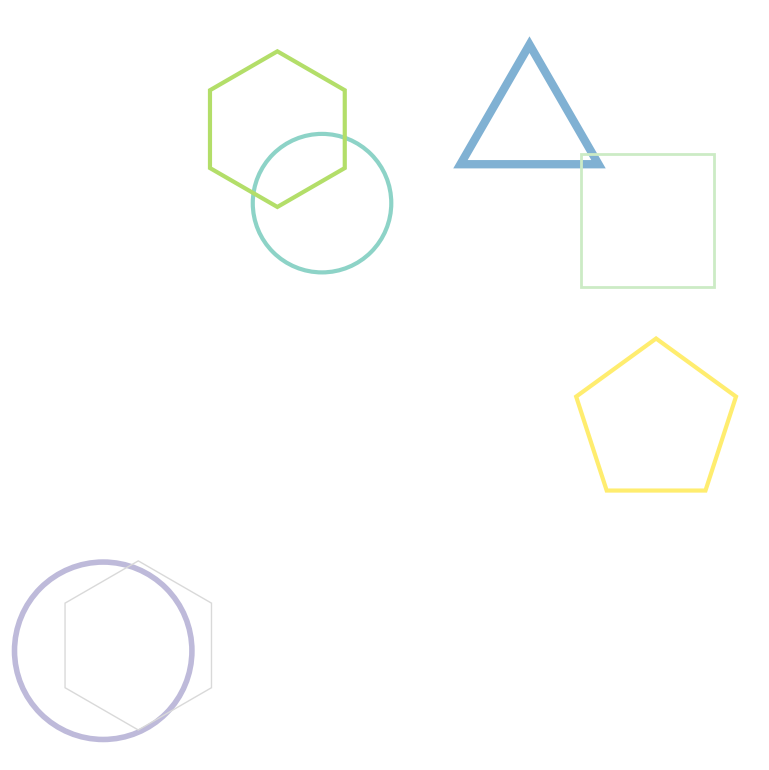[{"shape": "circle", "thickness": 1.5, "radius": 0.45, "center": [0.418, 0.736]}, {"shape": "circle", "thickness": 2, "radius": 0.58, "center": [0.134, 0.155]}, {"shape": "triangle", "thickness": 3, "radius": 0.52, "center": [0.688, 0.838]}, {"shape": "hexagon", "thickness": 1.5, "radius": 0.51, "center": [0.36, 0.832]}, {"shape": "hexagon", "thickness": 0.5, "radius": 0.55, "center": [0.18, 0.162]}, {"shape": "square", "thickness": 1, "radius": 0.43, "center": [0.841, 0.714]}, {"shape": "pentagon", "thickness": 1.5, "radius": 0.55, "center": [0.852, 0.451]}]